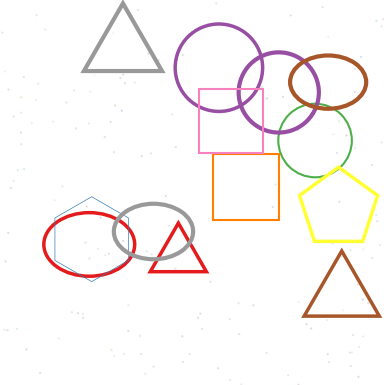[{"shape": "oval", "thickness": 2.5, "radius": 0.59, "center": [0.232, 0.365]}, {"shape": "triangle", "thickness": 2.5, "radius": 0.42, "center": [0.463, 0.336]}, {"shape": "hexagon", "thickness": 0.5, "radius": 0.55, "center": [0.238, 0.379]}, {"shape": "circle", "thickness": 1.5, "radius": 0.48, "center": [0.818, 0.635]}, {"shape": "circle", "thickness": 3, "radius": 0.52, "center": [0.724, 0.76]}, {"shape": "circle", "thickness": 2.5, "radius": 0.57, "center": [0.569, 0.824]}, {"shape": "square", "thickness": 1.5, "radius": 0.43, "center": [0.64, 0.514]}, {"shape": "pentagon", "thickness": 2.5, "radius": 0.53, "center": [0.879, 0.459]}, {"shape": "triangle", "thickness": 2.5, "radius": 0.56, "center": [0.888, 0.235]}, {"shape": "oval", "thickness": 3, "radius": 0.49, "center": [0.852, 0.787]}, {"shape": "square", "thickness": 1.5, "radius": 0.42, "center": [0.6, 0.686]}, {"shape": "oval", "thickness": 3, "radius": 0.51, "center": [0.399, 0.399]}, {"shape": "triangle", "thickness": 3, "radius": 0.59, "center": [0.319, 0.874]}]